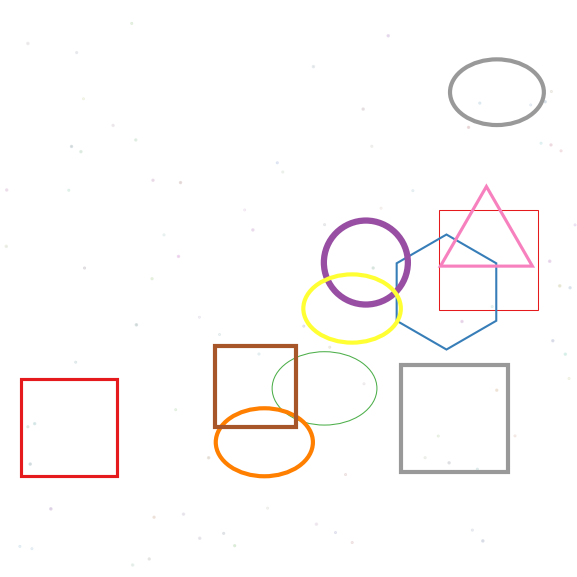[{"shape": "square", "thickness": 0.5, "radius": 0.43, "center": [0.846, 0.549]}, {"shape": "square", "thickness": 1.5, "radius": 0.42, "center": [0.119, 0.259]}, {"shape": "hexagon", "thickness": 1, "radius": 0.5, "center": [0.773, 0.493]}, {"shape": "oval", "thickness": 0.5, "radius": 0.45, "center": [0.562, 0.327]}, {"shape": "circle", "thickness": 3, "radius": 0.36, "center": [0.634, 0.545]}, {"shape": "oval", "thickness": 2, "radius": 0.42, "center": [0.458, 0.233]}, {"shape": "oval", "thickness": 2, "radius": 0.42, "center": [0.61, 0.465]}, {"shape": "square", "thickness": 2, "radius": 0.35, "center": [0.442, 0.33]}, {"shape": "triangle", "thickness": 1.5, "radius": 0.46, "center": [0.842, 0.584]}, {"shape": "square", "thickness": 2, "radius": 0.46, "center": [0.787, 0.275]}, {"shape": "oval", "thickness": 2, "radius": 0.41, "center": [0.86, 0.839]}]